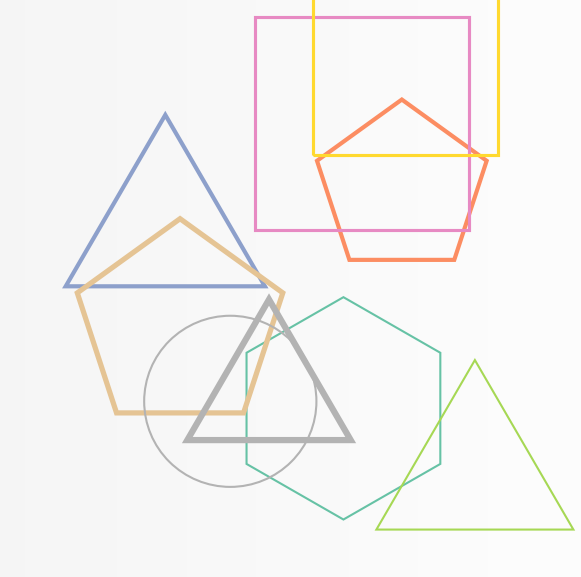[{"shape": "hexagon", "thickness": 1, "radius": 0.96, "center": [0.591, 0.292]}, {"shape": "pentagon", "thickness": 2, "radius": 0.77, "center": [0.691, 0.673]}, {"shape": "triangle", "thickness": 2, "radius": 0.99, "center": [0.284, 0.602]}, {"shape": "square", "thickness": 1.5, "radius": 0.92, "center": [0.623, 0.785]}, {"shape": "triangle", "thickness": 1, "radius": 0.98, "center": [0.817, 0.18]}, {"shape": "square", "thickness": 1.5, "radius": 0.8, "center": [0.697, 0.891]}, {"shape": "pentagon", "thickness": 2.5, "radius": 0.93, "center": [0.31, 0.435]}, {"shape": "triangle", "thickness": 3, "radius": 0.81, "center": [0.463, 0.318]}, {"shape": "circle", "thickness": 1, "radius": 0.74, "center": [0.396, 0.304]}]